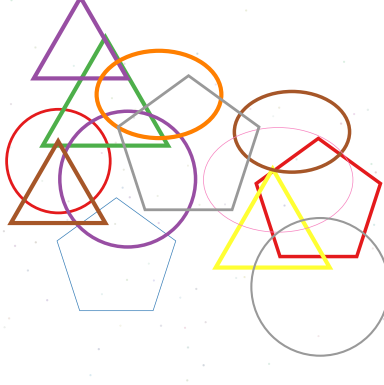[{"shape": "pentagon", "thickness": 2.5, "radius": 0.85, "center": [0.827, 0.471]}, {"shape": "circle", "thickness": 2, "radius": 0.67, "center": [0.152, 0.582]}, {"shape": "pentagon", "thickness": 0.5, "radius": 0.81, "center": [0.302, 0.324]}, {"shape": "triangle", "thickness": 3, "radius": 0.94, "center": [0.274, 0.716]}, {"shape": "triangle", "thickness": 3, "radius": 0.7, "center": [0.209, 0.866]}, {"shape": "circle", "thickness": 2.5, "radius": 0.88, "center": [0.332, 0.535]}, {"shape": "oval", "thickness": 3, "radius": 0.81, "center": [0.413, 0.755]}, {"shape": "triangle", "thickness": 3, "radius": 0.85, "center": [0.708, 0.39]}, {"shape": "oval", "thickness": 2.5, "radius": 0.75, "center": [0.758, 0.658]}, {"shape": "triangle", "thickness": 3, "radius": 0.71, "center": [0.151, 0.492]}, {"shape": "oval", "thickness": 0.5, "radius": 0.97, "center": [0.723, 0.533]}, {"shape": "circle", "thickness": 1.5, "radius": 0.89, "center": [0.832, 0.255]}, {"shape": "pentagon", "thickness": 2, "radius": 0.96, "center": [0.49, 0.611]}]